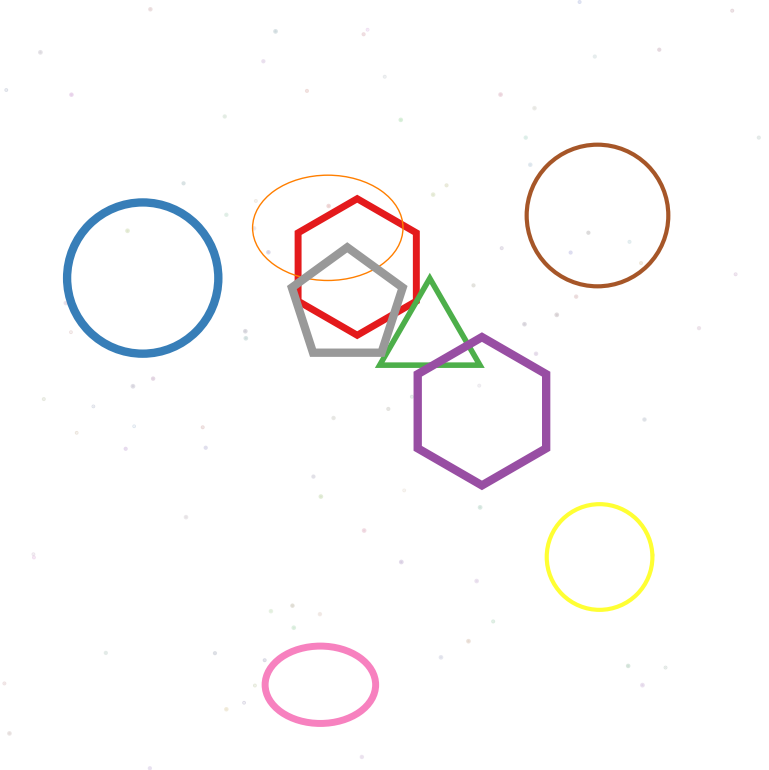[{"shape": "hexagon", "thickness": 2.5, "radius": 0.44, "center": [0.464, 0.653]}, {"shape": "circle", "thickness": 3, "radius": 0.49, "center": [0.185, 0.639]}, {"shape": "triangle", "thickness": 2, "radius": 0.38, "center": [0.558, 0.563]}, {"shape": "hexagon", "thickness": 3, "radius": 0.48, "center": [0.626, 0.466]}, {"shape": "oval", "thickness": 0.5, "radius": 0.49, "center": [0.426, 0.704]}, {"shape": "circle", "thickness": 1.5, "radius": 0.34, "center": [0.779, 0.277]}, {"shape": "circle", "thickness": 1.5, "radius": 0.46, "center": [0.776, 0.72]}, {"shape": "oval", "thickness": 2.5, "radius": 0.36, "center": [0.416, 0.111]}, {"shape": "pentagon", "thickness": 3, "radius": 0.38, "center": [0.451, 0.603]}]